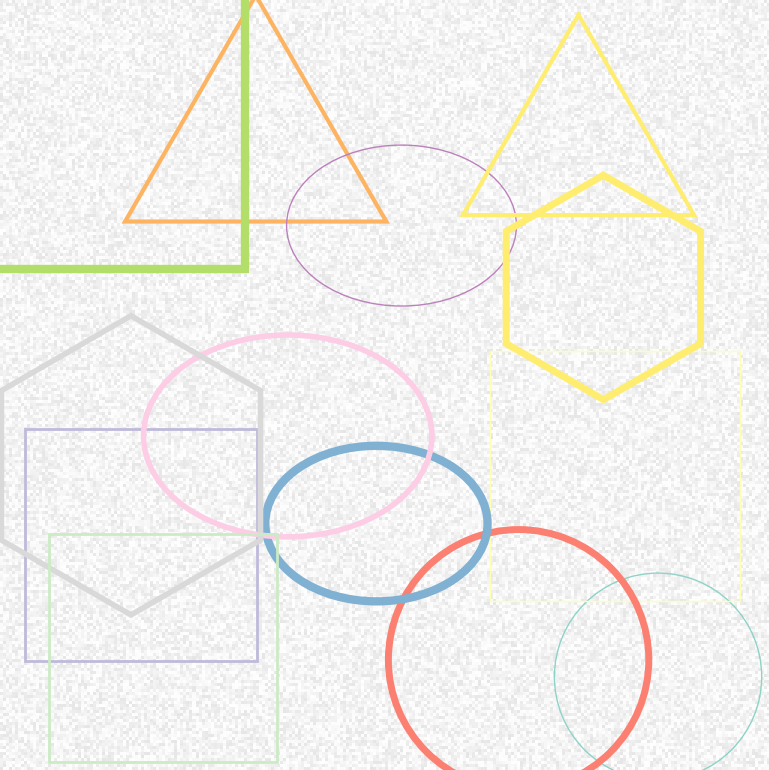[{"shape": "circle", "thickness": 0.5, "radius": 0.67, "center": [0.855, 0.121]}, {"shape": "square", "thickness": 0.5, "radius": 0.81, "center": [0.799, 0.381]}, {"shape": "square", "thickness": 1, "radius": 0.75, "center": [0.183, 0.292]}, {"shape": "circle", "thickness": 2.5, "radius": 0.85, "center": [0.673, 0.143]}, {"shape": "oval", "thickness": 3, "radius": 0.72, "center": [0.489, 0.32]}, {"shape": "triangle", "thickness": 1.5, "radius": 0.98, "center": [0.332, 0.81]}, {"shape": "square", "thickness": 3, "radius": 0.93, "center": [0.131, 0.838]}, {"shape": "oval", "thickness": 2, "radius": 0.94, "center": [0.374, 0.434]}, {"shape": "hexagon", "thickness": 2, "radius": 0.97, "center": [0.17, 0.396]}, {"shape": "oval", "thickness": 0.5, "radius": 0.75, "center": [0.521, 0.707]}, {"shape": "square", "thickness": 1, "radius": 0.74, "center": [0.212, 0.158]}, {"shape": "triangle", "thickness": 1.5, "radius": 0.87, "center": [0.751, 0.807]}, {"shape": "hexagon", "thickness": 2.5, "radius": 0.73, "center": [0.784, 0.627]}]